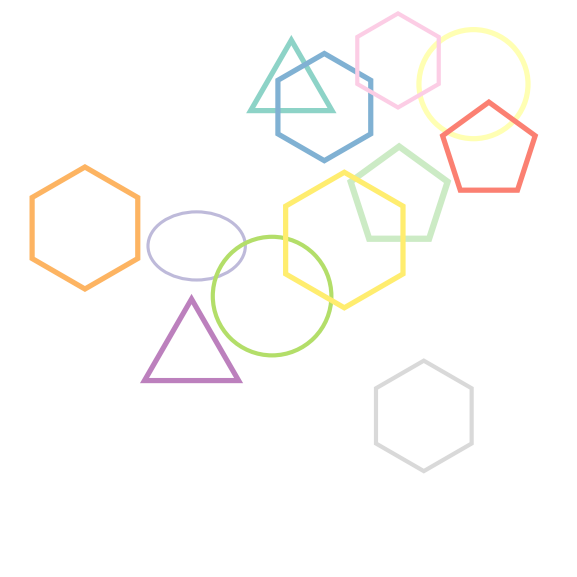[{"shape": "triangle", "thickness": 2.5, "radius": 0.41, "center": [0.504, 0.848]}, {"shape": "circle", "thickness": 2.5, "radius": 0.47, "center": [0.82, 0.853]}, {"shape": "oval", "thickness": 1.5, "radius": 0.42, "center": [0.341, 0.573]}, {"shape": "pentagon", "thickness": 2.5, "radius": 0.42, "center": [0.847, 0.738]}, {"shape": "hexagon", "thickness": 2.5, "radius": 0.46, "center": [0.562, 0.814]}, {"shape": "hexagon", "thickness": 2.5, "radius": 0.53, "center": [0.147, 0.604]}, {"shape": "circle", "thickness": 2, "radius": 0.51, "center": [0.471, 0.486]}, {"shape": "hexagon", "thickness": 2, "radius": 0.41, "center": [0.689, 0.894]}, {"shape": "hexagon", "thickness": 2, "radius": 0.48, "center": [0.734, 0.279]}, {"shape": "triangle", "thickness": 2.5, "radius": 0.47, "center": [0.332, 0.387]}, {"shape": "pentagon", "thickness": 3, "radius": 0.44, "center": [0.691, 0.657]}, {"shape": "hexagon", "thickness": 2.5, "radius": 0.59, "center": [0.596, 0.583]}]